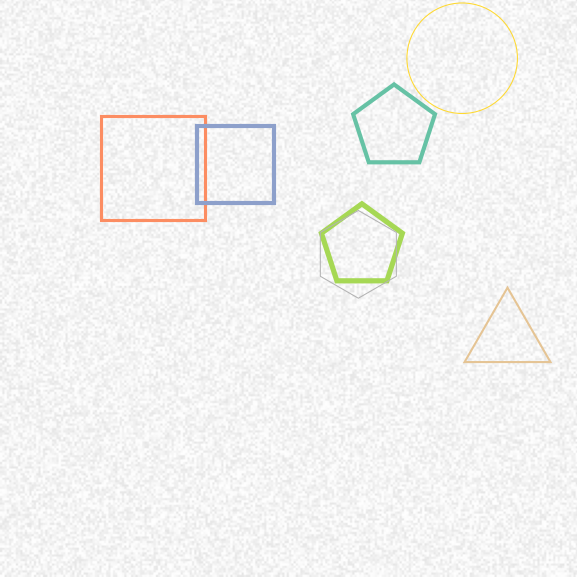[{"shape": "pentagon", "thickness": 2, "radius": 0.37, "center": [0.682, 0.778]}, {"shape": "square", "thickness": 1.5, "radius": 0.45, "center": [0.266, 0.708]}, {"shape": "square", "thickness": 2, "radius": 0.33, "center": [0.408, 0.714]}, {"shape": "pentagon", "thickness": 2.5, "radius": 0.37, "center": [0.627, 0.573]}, {"shape": "circle", "thickness": 0.5, "radius": 0.48, "center": [0.8, 0.898]}, {"shape": "triangle", "thickness": 1, "radius": 0.43, "center": [0.879, 0.415]}, {"shape": "hexagon", "thickness": 0.5, "radius": 0.38, "center": [0.62, 0.559]}]